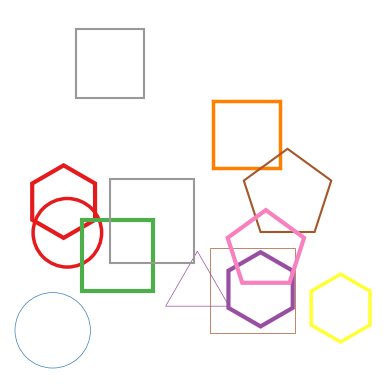[{"shape": "hexagon", "thickness": 3, "radius": 0.47, "center": [0.165, 0.476]}, {"shape": "circle", "thickness": 2.5, "radius": 0.45, "center": [0.175, 0.395]}, {"shape": "circle", "thickness": 0.5, "radius": 0.49, "center": [0.137, 0.142]}, {"shape": "square", "thickness": 3, "radius": 0.46, "center": [0.306, 0.336]}, {"shape": "hexagon", "thickness": 3, "radius": 0.48, "center": [0.677, 0.249]}, {"shape": "triangle", "thickness": 0.5, "radius": 0.48, "center": [0.513, 0.252]}, {"shape": "square", "thickness": 2.5, "radius": 0.43, "center": [0.64, 0.651]}, {"shape": "hexagon", "thickness": 2.5, "radius": 0.44, "center": [0.885, 0.2]}, {"shape": "square", "thickness": 0.5, "radius": 0.55, "center": [0.657, 0.244]}, {"shape": "pentagon", "thickness": 1.5, "radius": 0.6, "center": [0.747, 0.494]}, {"shape": "pentagon", "thickness": 3, "radius": 0.52, "center": [0.691, 0.35]}, {"shape": "square", "thickness": 1.5, "radius": 0.54, "center": [0.394, 0.427]}, {"shape": "square", "thickness": 1.5, "radius": 0.45, "center": [0.286, 0.835]}]